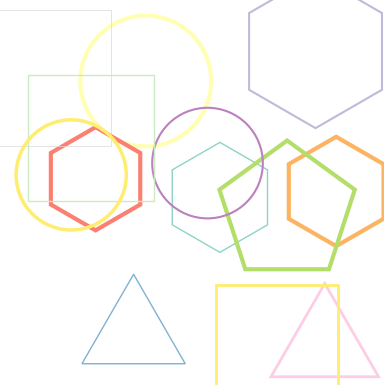[{"shape": "hexagon", "thickness": 1, "radius": 0.71, "center": [0.571, 0.487]}, {"shape": "circle", "thickness": 3, "radius": 0.85, "center": [0.379, 0.79]}, {"shape": "hexagon", "thickness": 1.5, "radius": 1.0, "center": [0.82, 0.866]}, {"shape": "hexagon", "thickness": 3, "radius": 0.67, "center": [0.248, 0.536]}, {"shape": "triangle", "thickness": 1, "radius": 0.77, "center": [0.347, 0.133]}, {"shape": "hexagon", "thickness": 3, "radius": 0.71, "center": [0.873, 0.503]}, {"shape": "pentagon", "thickness": 3, "radius": 0.92, "center": [0.746, 0.45]}, {"shape": "triangle", "thickness": 2, "radius": 0.81, "center": [0.844, 0.102]}, {"shape": "square", "thickness": 0.5, "radius": 0.89, "center": [0.112, 0.797]}, {"shape": "circle", "thickness": 1.5, "radius": 0.72, "center": [0.539, 0.576]}, {"shape": "square", "thickness": 1, "radius": 0.82, "center": [0.236, 0.642]}, {"shape": "circle", "thickness": 2.5, "radius": 0.72, "center": [0.185, 0.546]}, {"shape": "square", "thickness": 2, "radius": 0.79, "center": [0.719, 0.101]}]